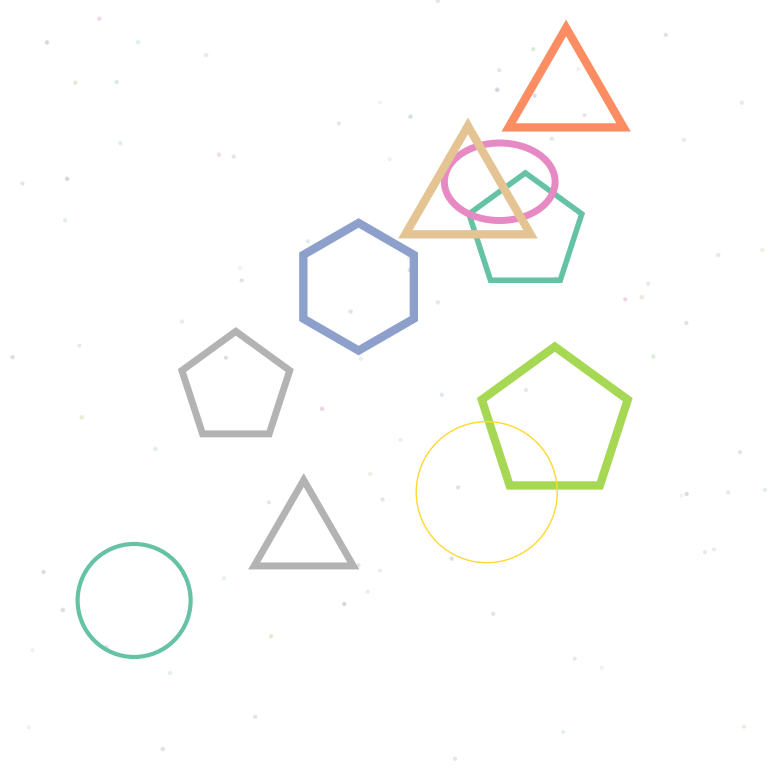[{"shape": "pentagon", "thickness": 2, "radius": 0.39, "center": [0.682, 0.698]}, {"shape": "circle", "thickness": 1.5, "radius": 0.37, "center": [0.174, 0.22]}, {"shape": "triangle", "thickness": 3, "radius": 0.43, "center": [0.735, 0.878]}, {"shape": "hexagon", "thickness": 3, "radius": 0.41, "center": [0.466, 0.628]}, {"shape": "oval", "thickness": 2.5, "radius": 0.36, "center": [0.649, 0.764]}, {"shape": "pentagon", "thickness": 3, "radius": 0.5, "center": [0.72, 0.45]}, {"shape": "circle", "thickness": 0.5, "radius": 0.46, "center": [0.632, 0.361]}, {"shape": "triangle", "thickness": 3, "radius": 0.47, "center": [0.608, 0.743]}, {"shape": "triangle", "thickness": 2.5, "radius": 0.37, "center": [0.394, 0.302]}, {"shape": "pentagon", "thickness": 2.5, "radius": 0.37, "center": [0.306, 0.496]}]